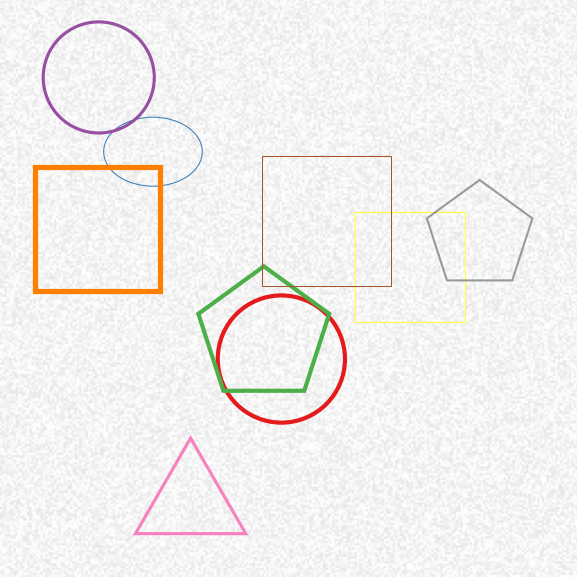[{"shape": "circle", "thickness": 2, "radius": 0.55, "center": [0.487, 0.377]}, {"shape": "oval", "thickness": 0.5, "radius": 0.43, "center": [0.265, 0.736]}, {"shape": "pentagon", "thickness": 2, "radius": 0.6, "center": [0.457, 0.419]}, {"shape": "circle", "thickness": 1.5, "radius": 0.48, "center": [0.171, 0.865]}, {"shape": "square", "thickness": 2.5, "radius": 0.54, "center": [0.169, 0.602]}, {"shape": "square", "thickness": 0.5, "radius": 0.48, "center": [0.71, 0.537]}, {"shape": "square", "thickness": 0.5, "radius": 0.56, "center": [0.565, 0.616]}, {"shape": "triangle", "thickness": 1.5, "radius": 0.55, "center": [0.33, 0.13]}, {"shape": "pentagon", "thickness": 1, "radius": 0.48, "center": [0.831, 0.591]}]